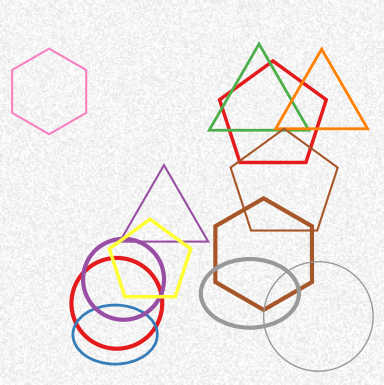[{"shape": "circle", "thickness": 3, "radius": 0.59, "center": [0.303, 0.212]}, {"shape": "pentagon", "thickness": 2.5, "radius": 0.73, "center": [0.709, 0.696]}, {"shape": "oval", "thickness": 2, "radius": 0.55, "center": [0.299, 0.131]}, {"shape": "triangle", "thickness": 2, "radius": 0.75, "center": [0.673, 0.736]}, {"shape": "triangle", "thickness": 1.5, "radius": 0.66, "center": [0.426, 0.439]}, {"shape": "circle", "thickness": 3, "radius": 0.53, "center": [0.321, 0.275]}, {"shape": "triangle", "thickness": 2, "radius": 0.69, "center": [0.835, 0.735]}, {"shape": "pentagon", "thickness": 2.5, "radius": 0.56, "center": [0.39, 0.319]}, {"shape": "hexagon", "thickness": 3, "radius": 0.72, "center": [0.685, 0.34]}, {"shape": "pentagon", "thickness": 1.5, "radius": 0.73, "center": [0.738, 0.52]}, {"shape": "hexagon", "thickness": 1.5, "radius": 0.56, "center": [0.128, 0.763]}, {"shape": "circle", "thickness": 1, "radius": 0.71, "center": [0.827, 0.178]}, {"shape": "oval", "thickness": 3, "radius": 0.64, "center": [0.649, 0.238]}]